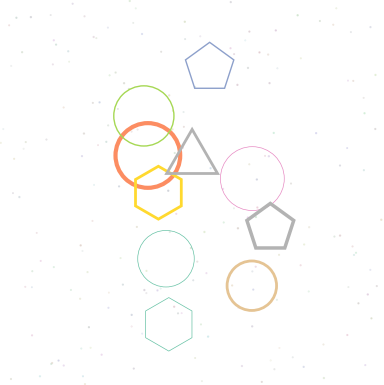[{"shape": "circle", "thickness": 0.5, "radius": 0.37, "center": [0.431, 0.328]}, {"shape": "hexagon", "thickness": 0.5, "radius": 0.35, "center": [0.438, 0.158]}, {"shape": "circle", "thickness": 3, "radius": 0.42, "center": [0.384, 0.596]}, {"shape": "pentagon", "thickness": 1, "radius": 0.33, "center": [0.545, 0.824]}, {"shape": "circle", "thickness": 0.5, "radius": 0.41, "center": [0.655, 0.536]}, {"shape": "circle", "thickness": 1, "radius": 0.39, "center": [0.374, 0.699]}, {"shape": "hexagon", "thickness": 2, "radius": 0.34, "center": [0.411, 0.499]}, {"shape": "circle", "thickness": 2, "radius": 0.32, "center": [0.654, 0.258]}, {"shape": "triangle", "thickness": 2, "radius": 0.38, "center": [0.499, 0.588]}, {"shape": "pentagon", "thickness": 2.5, "radius": 0.32, "center": [0.702, 0.408]}]